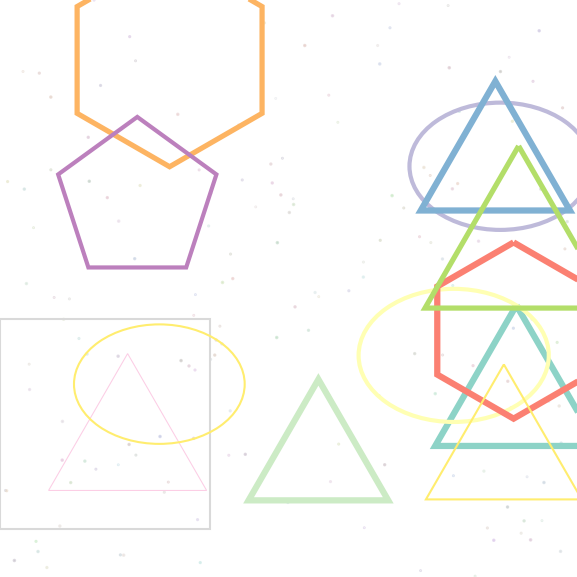[{"shape": "triangle", "thickness": 3, "radius": 0.81, "center": [0.894, 0.308]}, {"shape": "oval", "thickness": 2, "radius": 0.82, "center": [0.786, 0.384]}, {"shape": "oval", "thickness": 2, "radius": 0.79, "center": [0.866, 0.711]}, {"shape": "hexagon", "thickness": 3, "radius": 0.76, "center": [0.889, 0.427]}, {"shape": "triangle", "thickness": 3, "radius": 0.75, "center": [0.858, 0.709]}, {"shape": "hexagon", "thickness": 2.5, "radius": 0.92, "center": [0.294, 0.895]}, {"shape": "triangle", "thickness": 2.5, "radius": 0.94, "center": [0.898, 0.559]}, {"shape": "triangle", "thickness": 0.5, "radius": 0.79, "center": [0.221, 0.229]}, {"shape": "square", "thickness": 1, "radius": 0.91, "center": [0.181, 0.265]}, {"shape": "pentagon", "thickness": 2, "radius": 0.72, "center": [0.238, 0.653]}, {"shape": "triangle", "thickness": 3, "radius": 0.7, "center": [0.551, 0.203]}, {"shape": "triangle", "thickness": 1, "radius": 0.78, "center": [0.872, 0.212]}, {"shape": "oval", "thickness": 1, "radius": 0.74, "center": [0.276, 0.334]}]